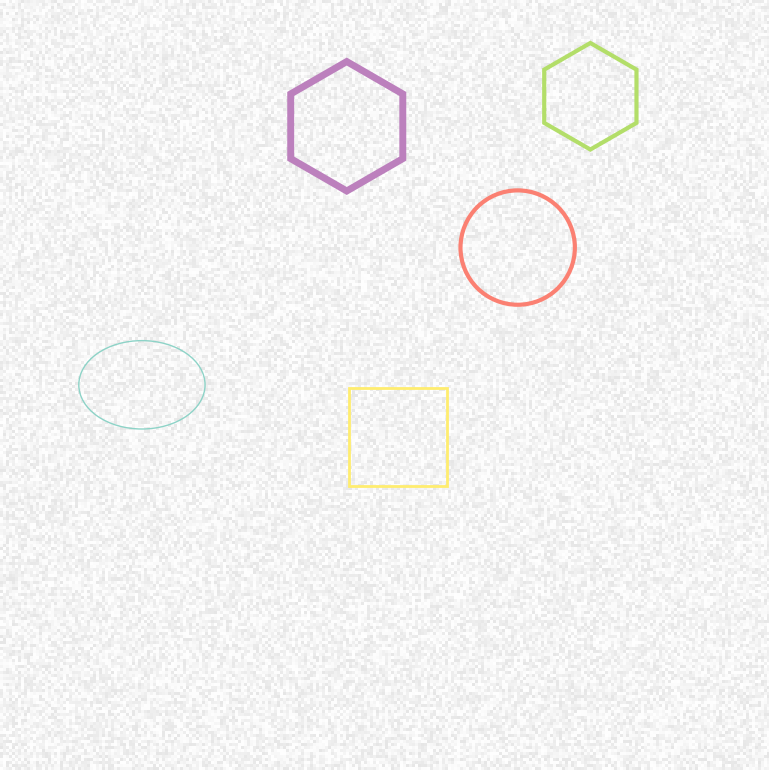[{"shape": "oval", "thickness": 0.5, "radius": 0.41, "center": [0.184, 0.5]}, {"shape": "circle", "thickness": 1.5, "radius": 0.37, "center": [0.672, 0.678]}, {"shape": "hexagon", "thickness": 1.5, "radius": 0.35, "center": [0.767, 0.875]}, {"shape": "hexagon", "thickness": 2.5, "radius": 0.42, "center": [0.45, 0.836]}, {"shape": "square", "thickness": 1, "radius": 0.32, "center": [0.517, 0.432]}]